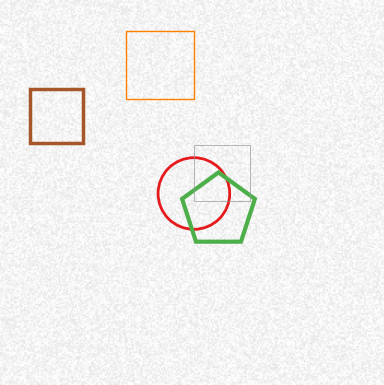[{"shape": "circle", "thickness": 2, "radius": 0.47, "center": [0.504, 0.497]}, {"shape": "pentagon", "thickness": 3, "radius": 0.5, "center": [0.567, 0.453]}, {"shape": "square", "thickness": 1, "radius": 0.44, "center": [0.416, 0.831]}, {"shape": "square", "thickness": 2.5, "radius": 0.35, "center": [0.147, 0.699]}, {"shape": "square", "thickness": 0.5, "radius": 0.36, "center": [0.577, 0.551]}]